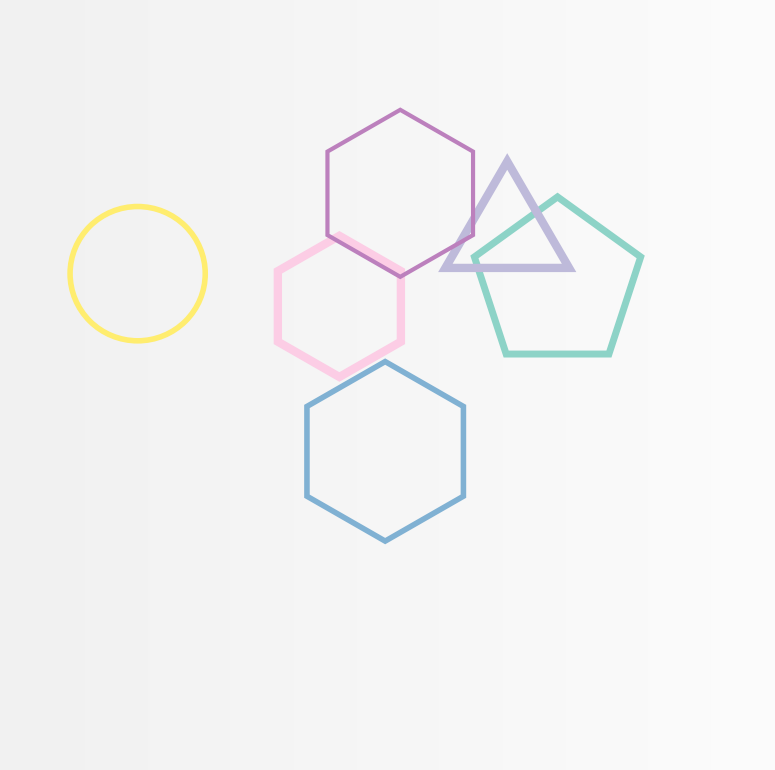[{"shape": "pentagon", "thickness": 2.5, "radius": 0.56, "center": [0.719, 0.631]}, {"shape": "triangle", "thickness": 3, "radius": 0.46, "center": [0.654, 0.698]}, {"shape": "hexagon", "thickness": 2, "radius": 0.58, "center": [0.497, 0.414]}, {"shape": "hexagon", "thickness": 3, "radius": 0.46, "center": [0.438, 0.602]}, {"shape": "hexagon", "thickness": 1.5, "radius": 0.54, "center": [0.516, 0.749]}, {"shape": "circle", "thickness": 2, "radius": 0.44, "center": [0.178, 0.645]}]